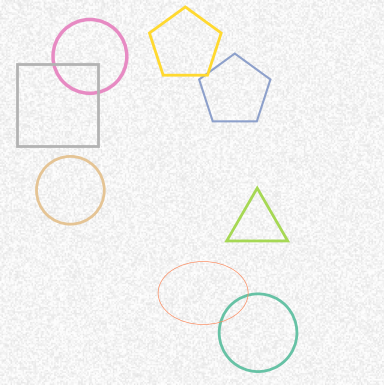[{"shape": "circle", "thickness": 2, "radius": 0.5, "center": [0.67, 0.136]}, {"shape": "oval", "thickness": 0.5, "radius": 0.58, "center": [0.528, 0.239]}, {"shape": "pentagon", "thickness": 1.5, "radius": 0.49, "center": [0.61, 0.764]}, {"shape": "circle", "thickness": 2.5, "radius": 0.48, "center": [0.234, 0.854]}, {"shape": "triangle", "thickness": 2, "radius": 0.46, "center": [0.668, 0.42]}, {"shape": "pentagon", "thickness": 2, "radius": 0.49, "center": [0.481, 0.884]}, {"shape": "circle", "thickness": 2, "radius": 0.44, "center": [0.183, 0.506]}, {"shape": "square", "thickness": 2, "radius": 0.53, "center": [0.15, 0.727]}]